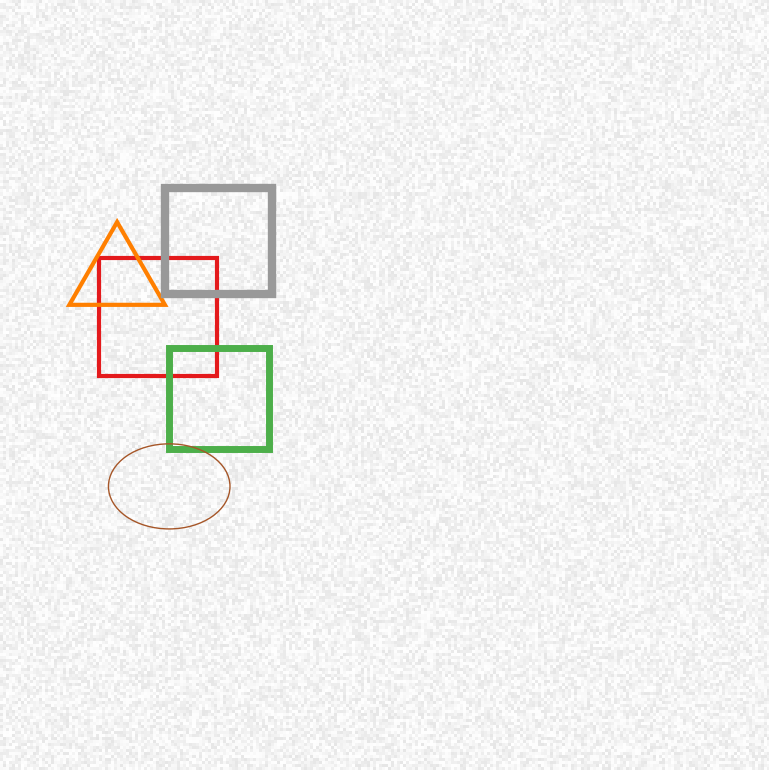[{"shape": "square", "thickness": 1.5, "radius": 0.38, "center": [0.205, 0.589]}, {"shape": "square", "thickness": 2.5, "radius": 0.33, "center": [0.284, 0.482]}, {"shape": "triangle", "thickness": 1.5, "radius": 0.36, "center": [0.152, 0.64]}, {"shape": "oval", "thickness": 0.5, "radius": 0.39, "center": [0.22, 0.368]}, {"shape": "square", "thickness": 3, "radius": 0.35, "center": [0.284, 0.687]}]